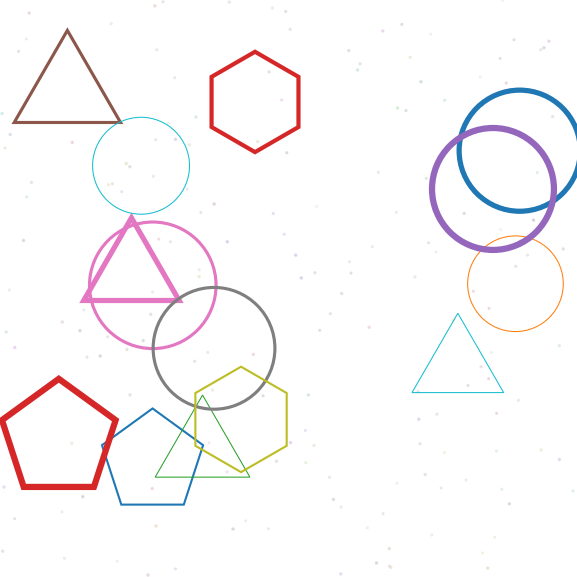[{"shape": "pentagon", "thickness": 1, "radius": 0.46, "center": [0.264, 0.2]}, {"shape": "circle", "thickness": 2.5, "radius": 0.52, "center": [0.9, 0.738]}, {"shape": "circle", "thickness": 0.5, "radius": 0.41, "center": [0.893, 0.508]}, {"shape": "triangle", "thickness": 0.5, "radius": 0.47, "center": [0.351, 0.22]}, {"shape": "pentagon", "thickness": 3, "radius": 0.52, "center": [0.102, 0.24]}, {"shape": "hexagon", "thickness": 2, "radius": 0.43, "center": [0.442, 0.823]}, {"shape": "circle", "thickness": 3, "radius": 0.53, "center": [0.854, 0.672]}, {"shape": "triangle", "thickness": 1.5, "radius": 0.53, "center": [0.117, 0.84]}, {"shape": "circle", "thickness": 1.5, "radius": 0.55, "center": [0.265, 0.505]}, {"shape": "triangle", "thickness": 2.5, "radius": 0.48, "center": [0.228, 0.527]}, {"shape": "circle", "thickness": 1.5, "radius": 0.53, "center": [0.371, 0.396]}, {"shape": "hexagon", "thickness": 1, "radius": 0.46, "center": [0.417, 0.273]}, {"shape": "circle", "thickness": 0.5, "radius": 0.42, "center": [0.244, 0.712]}, {"shape": "triangle", "thickness": 0.5, "radius": 0.46, "center": [0.793, 0.365]}]